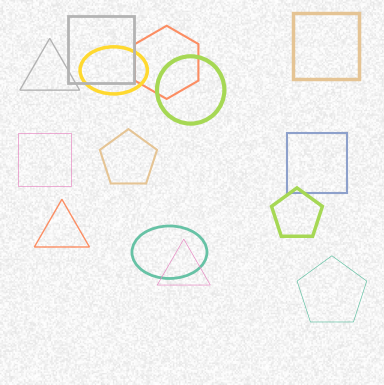[{"shape": "pentagon", "thickness": 0.5, "radius": 0.48, "center": [0.862, 0.241]}, {"shape": "oval", "thickness": 2, "radius": 0.49, "center": [0.44, 0.345]}, {"shape": "hexagon", "thickness": 1.5, "radius": 0.48, "center": [0.433, 0.838]}, {"shape": "triangle", "thickness": 1, "radius": 0.41, "center": [0.161, 0.4]}, {"shape": "square", "thickness": 1.5, "radius": 0.39, "center": [0.823, 0.577]}, {"shape": "triangle", "thickness": 0.5, "radius": 0.4, "center": [0.477, 0.299]}, {"shape": "square", "thickness": 0.5, "radius": 0.34, "center": [0.116, 0.586]}, {"shape": "circle", "thickness": 3, "radius": 0.44, "center": [0.495, 0.766]}, {"shape": "pentagon", "thickness": 2.5, "radius": 0.35, "center": [0.771, 0.443]}, {"shape": "oval", "thickness": 2.5, "radius": 0.44, "center": [0.295, 0.817]}, {"shape": "square", "thickness": 2.5, "radius": 0.43, "center": [0.847, 0.88]}, {"shape": "pentagon", "thickness": 1.5, "radius": 0.39, "center": [0.334, 0.587]}, {"shape": "square", "thickness": 2, "radius": 0.43, "center": [0.263, 0.872]}, {"shape": "triangle", "thickness": 1, "radius": 0.45, "center": [0.129, 0.811]}]